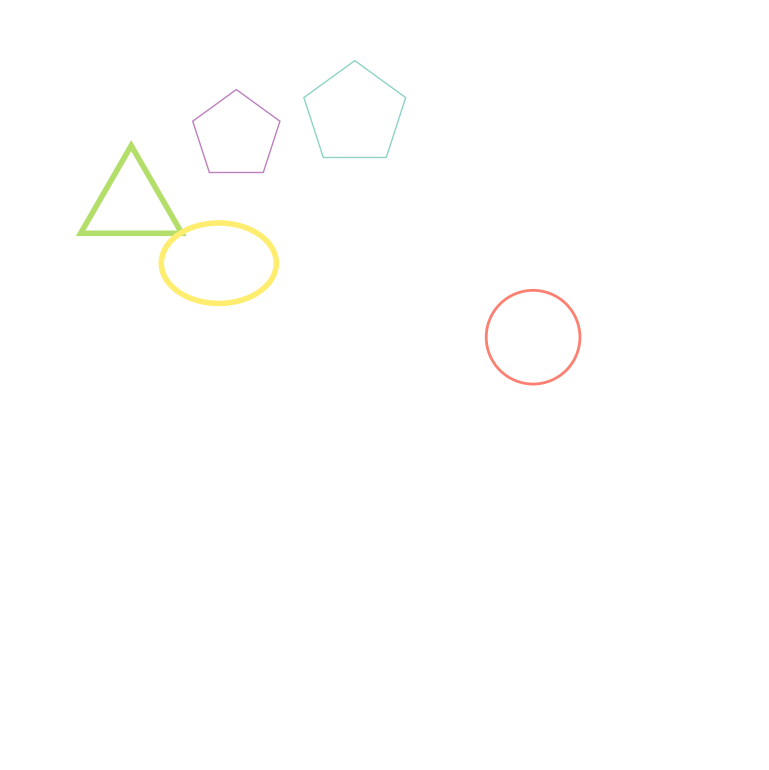[{"shape": "pentagon", "thickness": 0.5, "radius": 0.35, "center": [0.461, 0.852]}, {"shape": "circle", "thickness": 1, "radius": 0.3, "center": [0.692, 0.562]}, {"shape": "triangle", "thickness": 2, "radius": 0.38, "center": [0.17, 0.735]}, {"shape": "pentagon", "thickness": 0.5, "radius": 0.3, "center": [0.307, 0.824]}, {"shape": "oval", "thickness": 2, "radius": 0.37, "center": [0.284, 0.658]}]